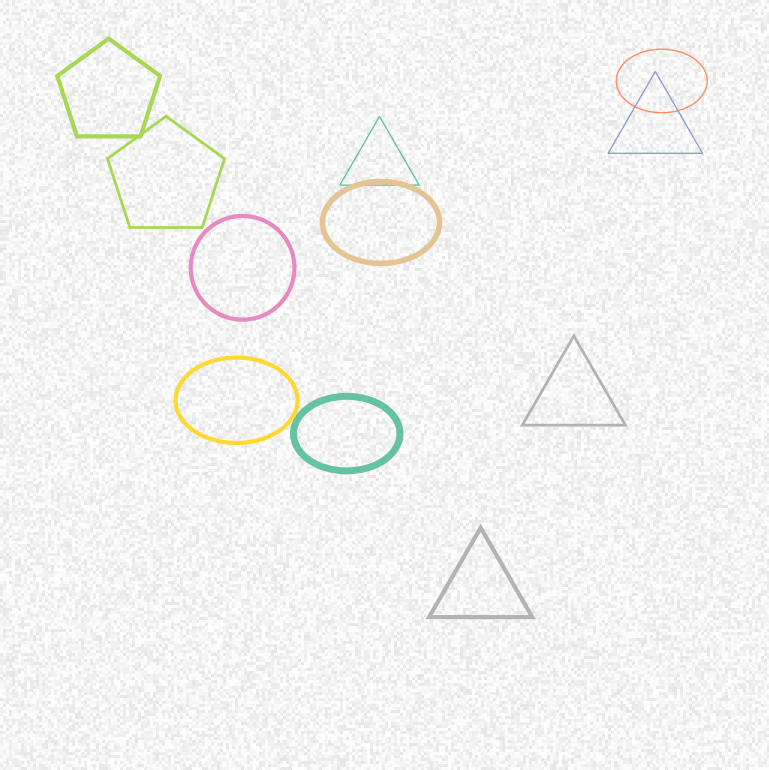[{"shape": "oval", "thickness": 2.5, "radius": 0.35, "center": [0.45, 0.437]}, {"shape": "triangle", "thickness": 0.5, "radius": 0.3, "center": [0.493, 0.789]}, {"shape": "oval", "thickness": 0.5, "radius": 0.3, "center": [0.859, 0.895]}, {"shape": "triangle", "thickness": 0.5, "radius": 0.35, "center": [0.851, 0.836]}, {"shape": "circle", "thickness": 1.5, "radius": 0.34, "center": [0.315, 0.652]}, {"shape": "pentagon", "thickness": 1, "radius": 0.4, "center": [0.216, 0.769]}, {"shape": "pentagon", "thickness": 1.5, "radius": 0.35, "center": [0.141, 0.88]}, {"shape": "oval", "thickness": 1.5, "radius": 0.4, "center": [0.307, 0.48]}, {"shape": "oval", "thickness": 2, "radius": 0.38, "center": [0.495, 0.711]}, {"shape": "triangle", "thickness": 1.5, "radius": 0.39, "center": [0.624, 0.237]}, {"shape": "triangle", "thickness": 1, "radius": 0.39, "center": [0.745, 0.486]}]